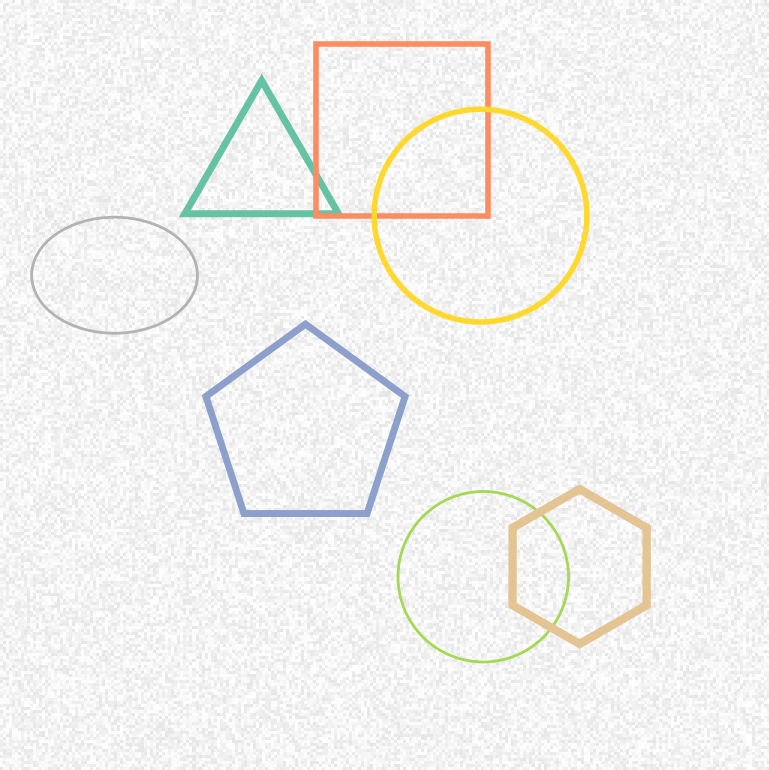[{"shape": "triangle", "thickness": 2.5, "radius": 0.58, "center": [0.34, 0.78]}, {"shape": "square", "thickness": 2, "radius": 0.56, "center": [0.522, 0.831]}, {"shape": "pentagon", "thickness": 2.5, "radius": 0.68, "center": [0.397, 0.443]}, {"shape": "circle", "thickness": 1, "radius": 0.55, "center": [0.628, 0.251]}, {"shape": "circle", "thickness": 2, "radius": 0.69, "center": [0.624, 0.72]}, {"shape": "hexagon", "thickness": 3, "radius": 0.5, "center": [0.753, 0.264]}, {"shape": "oval", "thickness": 1, "radius": 0.54, "center": [0.149, 0.643]}]